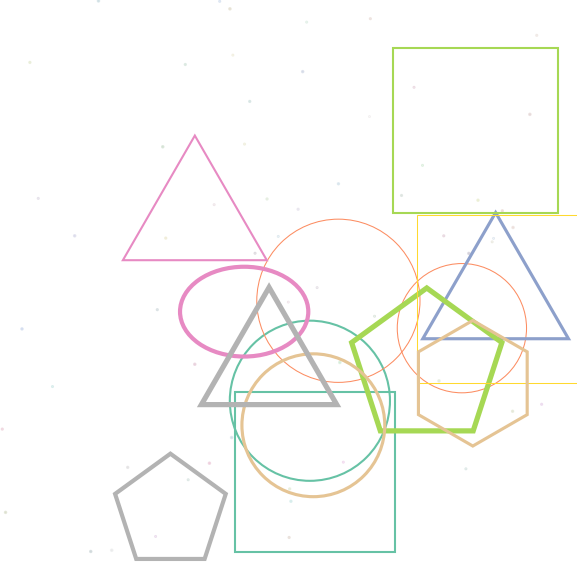[{"shape": "square", "thickness": 1, "radius": 0.69, "center": [0.545, 0.182]}, {"shape": "circle", "thickness": 1, "radius": 0.69, "center": [0.537, 0.305]}, {"shape": "circle", "thickness": 0.5, "radius": 0.71, "center": [0.586, 0.478]}, {"shape": "circle", "thickness": 0.5, "radius": 0.56, "center": [0.8, 0.431]}, {"shape": "triangle", "thickness": 1.5, "radius": 0.73, "center": [0.858, 0.485]}, {"shape": "oval", "thickness": 2, "radius": 0.56, "center": [0.423, 0.459]}, {"shape": "triangle", "thickness": 1, "radius": 0.72, "center": [0.337, 0.62]}, {"shape": "pentagon", "thickness": 2.5, "radius": 0.68, "center": [0.739, 0.364]}, {"shape": "square", "thickness": 1, "radius": 0.71, "center": [0.823, 0.773]}, {"shape": "square", "thickness": 0.5, "radius": 0.73, "center": [0.868, 0.482]}, {"shape": "circle", "thickness": 1.5, "radius": 0.62, "center": [0.543, 0.263]}, {"shape": "hexagon", "thickness": 1.5, "radius": 0.54, "center": [0.819, 0.336]}, {"shape": "pentagon", "thickness": 2, "radius": 0.5, "center": [0.295, 0.113]}, {"shape": "triangle", "thickness": 2.5, "radius": 0.68, "center": [0.466, 0.366]}]